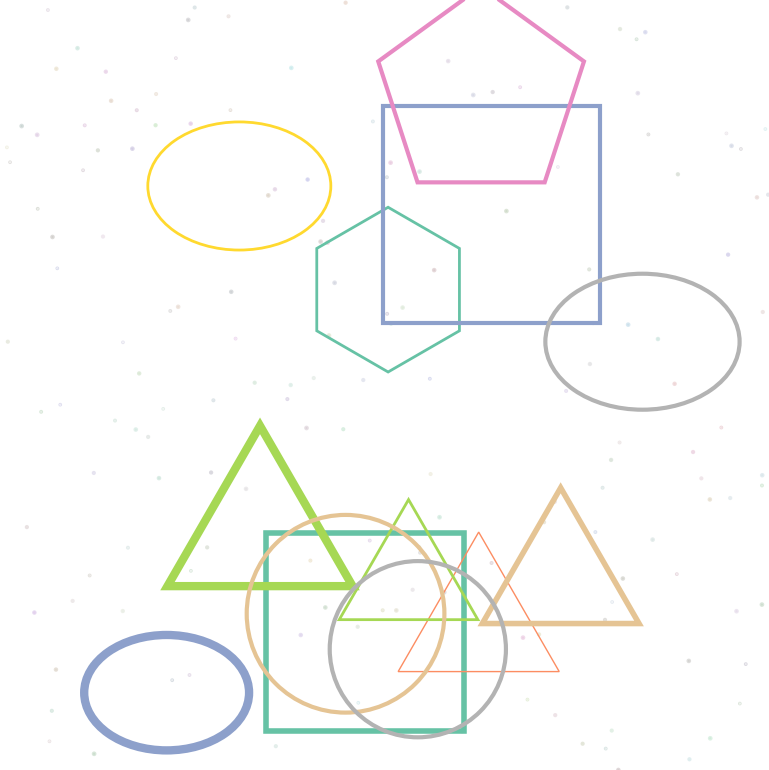[{"shape": "square", "thickness": 2, "radius": 0.64, "center": [0.474, 0.179]}, {"shape": "hexagon", "thickness": 1, "radius": 0.53, "center": [0.504, 0.624]}, {"shape": "triangle", "thickness": 0.5, "radius": 0.6, "center": [0.622, 0.188]}, {"shape": "square", "thickness": 1.5, "radius": 0.71, "center": [0.638, 0.722]}, {"shape": "oval", "thickness": 3, "radius": 0.54, "center": [0.216, 0.1]}, {"shape": "pentagon", "thickness": 1.5, "radius": 0.7, "center": [0.625, 0.877]}, {"shape": "triangle", "thickness": 3, "radius": 0.69, "center": [0.338, 0.308]}, {"shape": "triangle", "thickness": 1, "radius": 0.52, "center": [0.531, 0.247]}, {"shape": "oval", "thickness": 1, "radius": 0.59, "center": [0.311, 0.758]}, {"shape": "circle", "thickness": 1.5, "radius": 0.64, "center": [0.449, 0.203]}, {"shape": "triangle", "thickness": 2, "radius": 0.59, "center": [0.728, 0.249]}, {"shape": "oval", "thickness": 1.5, "radius": 0.63, "center": [0.834, 0.556]}, {"shape": "circle", "thickness": 1.5, "radius": 0.57, "center": [0.543, 0.157]}]